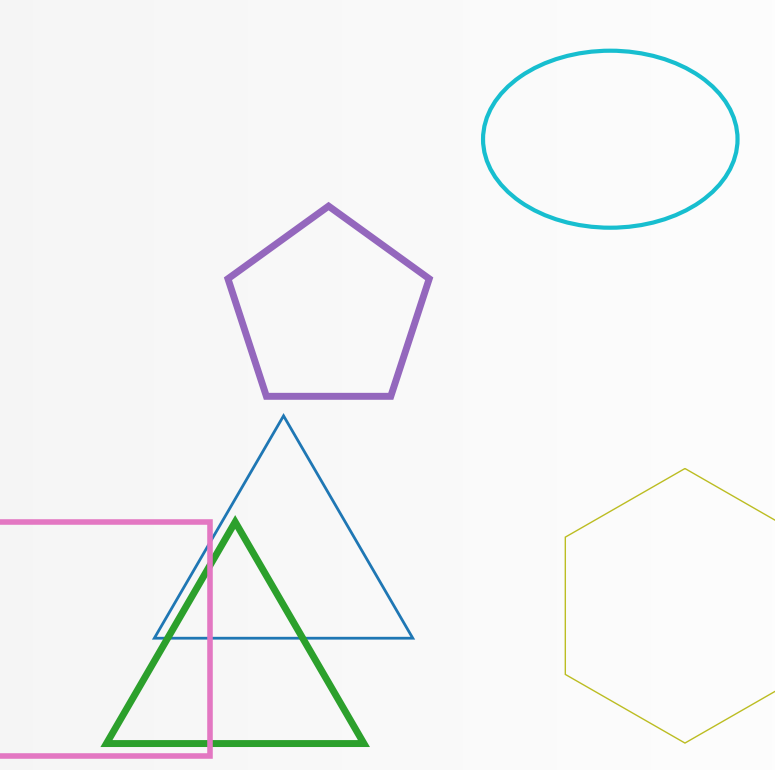[{"shape": "triangle", "thickness": 1, "radius": 0.96, "center": [0.366, 0.267]}, {"shape": "triangle", "thickness": 2.5, "radius": 0.96, "center": [0.303, 0.13]}, {"shape": "pentagon", "thickness": 2.5, "radius": 0.68, "center": [0.424, 0.596]}, {"shape": "square", "thickness": 2, "radius": 0.76, "center": [0.119, 0.17]}, {"shape": "hexagon", "thickness": 0.5, "radius": 0.89, "center": [0.884, 0.213]}, {"shape": "oval", "thickness": 1.5, "radius": 0.82, "center": [0.787, 0.819]}]